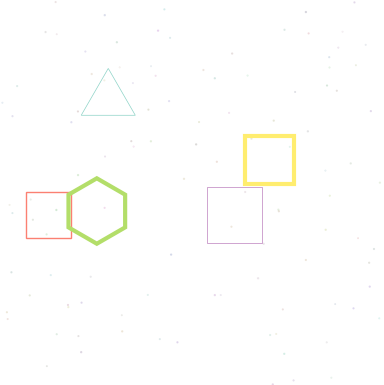[{"shape": "triangle", "thickness": 0.5, "radius": 0.41, "center": [0.281, 0.741]}, {"shape": "square", "thickness": 1, "radius": 0.29, "center": [0.127, 0.442]}, {"shape": "hexagon", "thickness": 3, "radius": 0.42, "center": [0.251, 0.452]}, {"shape": "square", "thickness": 0.5, "radius": 0.36, "center": [0.609, 0.442]}, {"shape": "square", "thickness": 3, "radius": 0.31, "center": [0.7, 0.584]}]